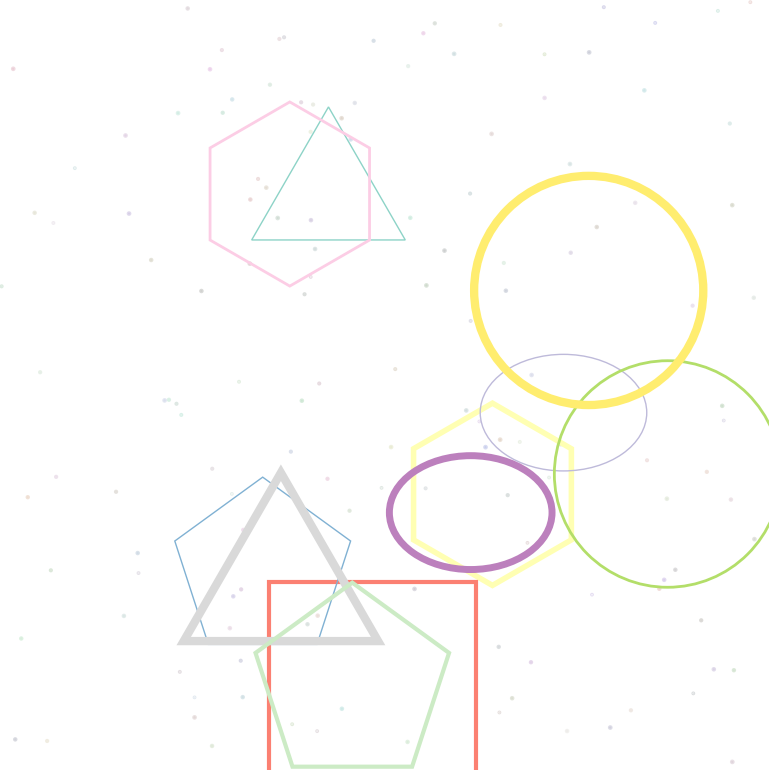[{"shape": "triangle", "thickness": 0.5, "radius": 0.58, "center": [0.427, 0.746]}, {"shape": "hexagon", "thickness": 2, "radius": 0.59, "center": [0.64, 0.358]}, {"shape": "oval", "thickness": 0.5, "radius": 0.54, "center": [0.732, 0.464]}, {"shape": "square", "thickness": 1.5, "radius": 0.67, "center": [0.484, 0.11]}, {"shape": "pentagon", "thickness": 0.5, "radius": 0.6, "center": [0.341, 0.26]}, {"shape": "circle", "thickness": 1, "radius": 0.74, "center": [0.867, 0.384]}, {"shape": "hexagon", "thickness": 1, "radius": 0.6, "center": [0.376, 0.748]}, {"shape": "triangle", "thickness": 3, "radius": 0.73, "center": [0.365, 0.24]}, {"shape": "oval", "thickness": 2.5, "radius": 0.53, "center": [0.611, 0.334]}, {"shape": "pentagon", "thickness": 1.5, "radius": 0.66, "center": [0.458, 0.111]}, {"shape": "circle", "thickness": 3, "radius": 0.74, "center": [0.765, 0.623]}]